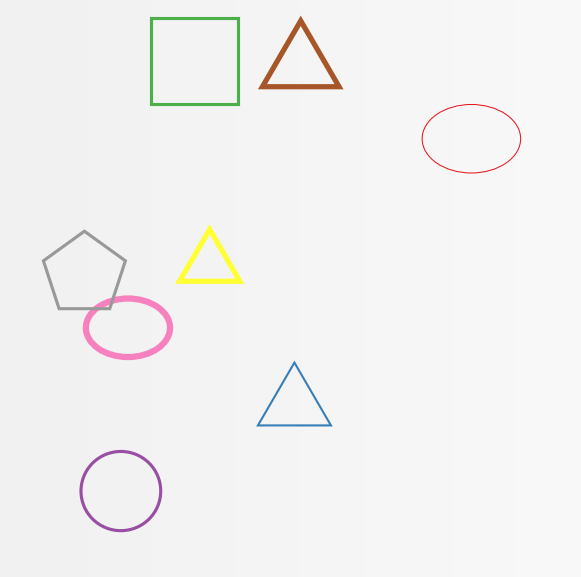[{"shape": "oval", "thickness": 0.5, "radius": 0.42, "center": [0.811, 0.759]}, {"shape": "triangle", "thickness": 1, "radius": 0.36, "center": [0.507, 0.299]}, {"shape": "square", "thickness": 1.5, "radius": 0.37, "center": [0.335, 0.893]}, {"shape": "circle", "thickness": 1.5, "radius": 0.34, "center": [0.208, 0.149]}, {"shape": "triangle", "thickness": 2.5, "radius": 0.3, "center": [0.361, 0.542]}, {"shape": "triangle", "thickness": 2.5, "radius": 0.38, "center": [0.517, 0.887]}, {"shape": "oval", "thickness": 3, "radius": 0.36, "center": [0.22, 0.432]}, {"shape": "pentagon", "thickness": 1.5, "radius": 0.37, "center": [0.145, 0.525]}]